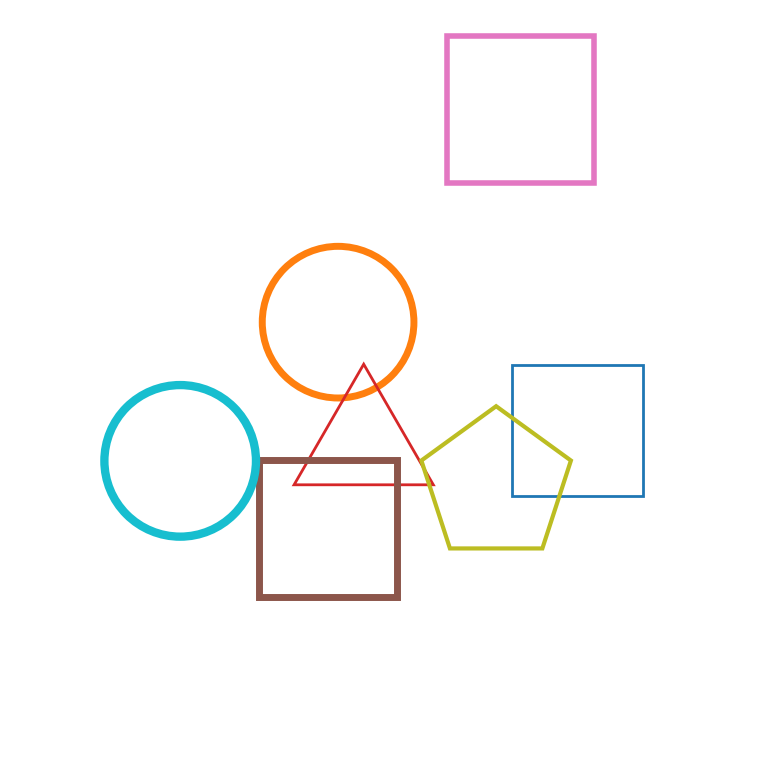[{"shape": "square", "thickness": 1, "radius": 0.43, "center": [0.75, 0.441]}, {"shape": "circle", "thickness": 2.5, "radius": 0.49, "center": [0.439, 0.582]}, {"shape": "triangle", "thickness": 1, "radius": 0.52, "center": [0.472, 0.423]}, {"shape": "square", "thickness": 2.5, "radius": 0.45, "center": [0.426, 0.314]}, {"shape": "square", "thickness": 2, "radius": 0.48, "center": [0.676, 0.858]}, {"shape": "pentagon", "thickness": 1.5, "radius": 0.51, "center": [0.644, 0.37]}, {"shape": "circle", "thickness": 3, "radius": 0.49, "center": [0.234, 0.401]}]